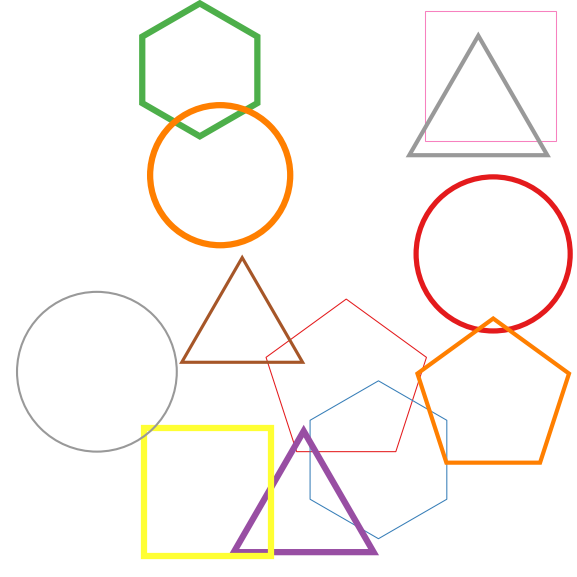[{"shape": "pentagon", "thickness": 0.5, "radius": 0.73, "center": [0.6, 0.335]}, {"shape": "circle", "thickness": 2.5, "radius": 0.67, "center": [0.854, 0.559]}, {"shape": "hexagon", "thickness": 0.5, "radius": 0.68, "center": [0.655, 0.203]}, {"shape": "hexagon", "thickness": 3, "radius": 0.58, "center": [0.346, 0.878]}, {"shape": "triangle", "thickness": 3, "radius": 0.7, "center": [0.526, 0.113]}, {"shape": "circle", "thickness": 3, "radius": 0.61, "center": [0.381, 0.696]}, {"shape": "pentagon", "thickness": 2, "radius": 0.69, "center": [0.854, 0.31]}, {"shape": "square", "thickness": 3, "radius": 0.55, "center": [0.359, 0.148]}, {"shape": "triangle", "thickness": 1.5, "radius": 0.6, "center": [0.419, 0.432]}, {"shape": "square", "thickness": 0.5, "radius": 0.57, "center": [0.849, 0.867]}, {"shape": "triangle", "thickness": 2, "radius": 0.69, "center": [0.828, 0.799]}, {"shape": "circle", "thickness": 1, "radius": 0.69, "center": [0.168, 0.355]}]